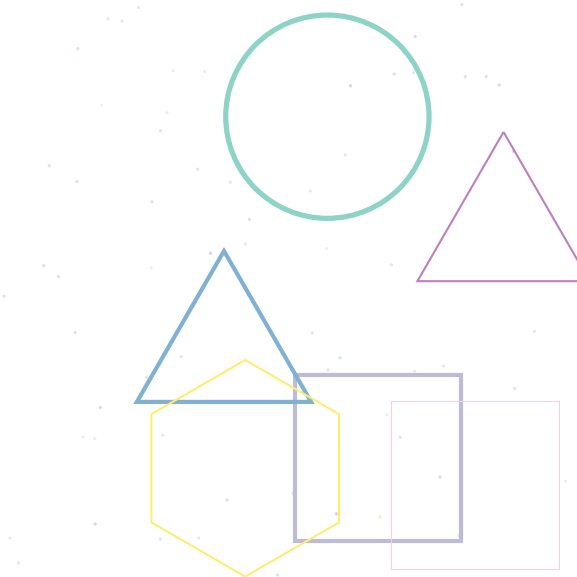[{"shape": "circle", "thickness": 2.5, "radius": 0.88, "center": [0.567, 0.797]}, {"shape": "square", "thickness": 2, "radius": 0.72, "center": [0.654, 0.206]}, {"shape": "triangle", "thickness": 2, "radius": 0.87, "center": [0.388, 0.39]}, {"shape": "square", "thickness": 0.5, "radius": 0.73, "center": [0.823, 0.159]}, {"shape": "triangle", "thickness": 1, "radius": 0.86, "center": [0.872, 0.598]}, {"shape": "hexagon", "thickness": 1, "radius": 0.94, "center": [0.425, 0.188]}]